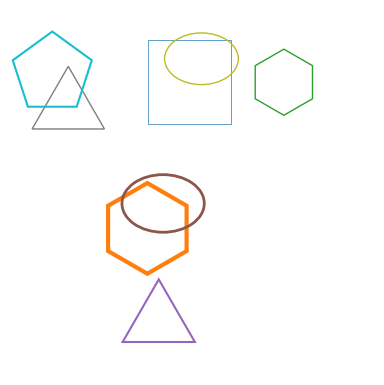[{"shape": "square", "thickness": 0.5, "radius": 0.54, "center": [0.493, 0.786]}, {"shape": "hexagon", "thickness": 3, "radius": 0.59, "center": [0.383, 0.407]}, {"shape": "hexagon", "thickness": 1, "radius": 0.43, "center": [0.737, 0.786]}, {"shape": "triangle", "thickness": 1.5, "radius": 0.54, "center": [0.412, 0.166]}, {"shape": "oval", "thickness": 2, "radius": 0.53, "center": [0.424, 0.472]}, {"shape": "triangle", "thickness": 1, "radius": 0.54, "center": [0.177, 0.719]}, {"shape": "oval", "thickness": 1, "radius": 0.48, "center": [0.523, 0.847]}, {"shape": "pentagon", "thickness": 1.5, "radius": 0.54, "center": [0.136, 0.81]}]